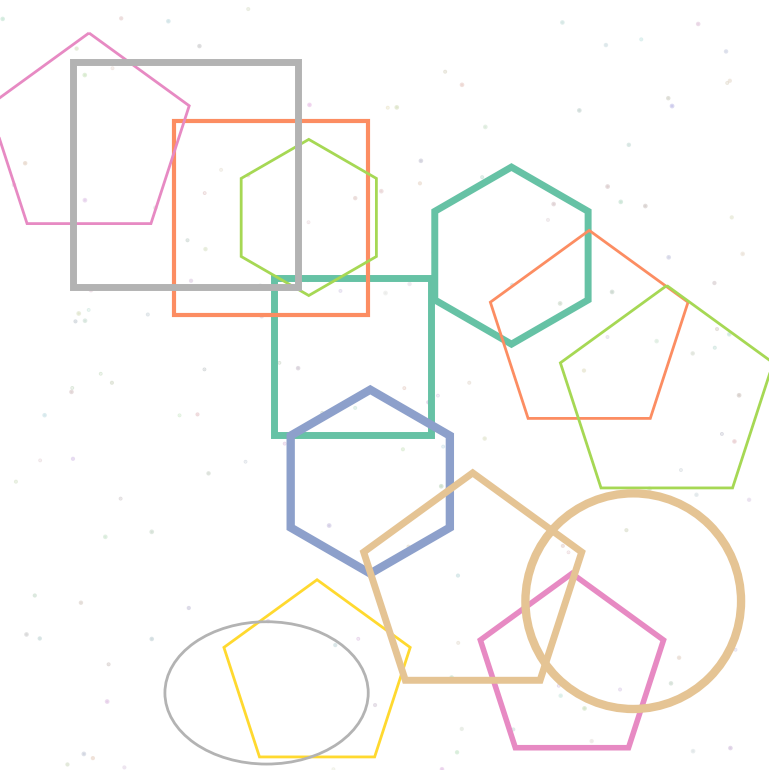[{"shape": "square", "thickness": 2.5, "radius": 0.51, "center": [0.458, 0.537]}, {"shape": "hexagon", "thickness": 2.5, "radius": 0.57, "center": [0.664, 0.668]}, {"shape": "pentagon", "thickness": 1, "radius": 0.67, "center": [0.765, 0.566]}, {"shape": "square", "thickness": 1.5, "radius": 0.63, "center": [0.352, 0.717]}, {"shape": "hexagon", "thickness": 3, "radius": 0.6, "center": [0.481, 0.375]}, {"shape": "pentagon", "thickness": 1, "radius": 0.68, "center": [0.116, 0.82]}, {"shape": "pentagon", "thickness": 2, "radius": 0.63, "center": [0.743, 0.13]}, {"shape": "hexagon", "thickness": 1, "radius": 0.51, "center": [0.401, 0.718]}, {"shape": "pentagon", "thickness": 1, "radius": 0.73, "center": [0.866, 0.484]}, {"shape": "pentagon", "thickness": 1, "radius": 0.64, "center": [0.412, 0.12]}, {"shape": "pentagon", "thickness": 2.5, "radius": 0.74, "center": [0.614, 0.237]}, {"shape": "circle", "thickness": 3, "radius": 0.7, "center": [0.822, 0.219]}, {"shape": "oval", "thickness": 1, "radius": 0.66, "center": [0.346, 0.1]}, {"shape": "square", "thickness": 2.5, "radius": 0.73, "center": [0.241, 0.773]}]